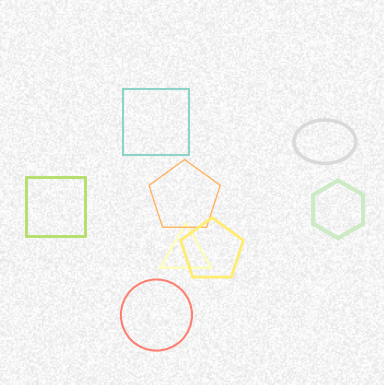[{"shape": "square", "thickness": 1.5, "radius": 0.43, "center": [0.406, 0.684]}, {"shape": "triangle", "thickness": 1.5, "radius": 0.38, "center": [0.482, 0.343]}, {"shape": "circle", "thickness": 1.5, "radius": 0.46, "center": [0.406, 0.182]}, {"shape": "pentagon", "thickness": 1, "radius": 0.49, "center": [0.48, 0.488]}, {"shape": "square", "thickness": 2, "radius": 0.38, "center": [0.145, 0.464]}, {"shape": "oval", "thickness": 2.5, "radius": 0.4, "center": [0.844, 0.632]}, {"shape": "hexagon", "thickness": 3, "radius": 0.37, "center": [0.878, 0.456]}, {"shape": "pentagon", "thickness": 2, "radius": 0.43, "center": [0.551, 0.349]}]